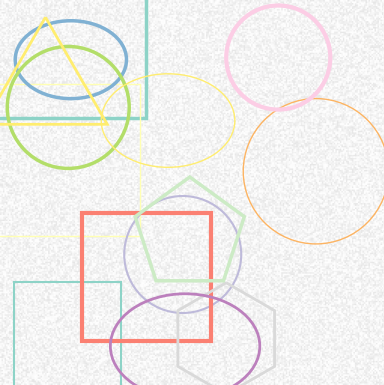[{"shape": "square", "thickness": 1.5, "radius": 0.7, "center": [0.176, 0.129]}, {"shape": "square", "thickness": 2.5, "radius": 0.99, "center": [0.181, 0.892]}, {"shape": "square", "thickness": 1, "radius": 0.99, "center": [0.165, 0.583]}, {"shape": "circle", "thickness": 1.5, "radius": 0.76, "center": [0.475, 0.339]}, {"shape": "square", "thickness": 3, "radius": 0.83, "center": [0.381, 0.28]}, {"shape": "oval", "thickness": 2.5, "radius": 0.72, "center": [0.184, 0.845]}, {"shape": "circle", "thickness": 1, "radius": 0.94, "center": [0.821, 0.555]}, {"shape": "circle", "thickness": 2.5, "radius": 0.79, "center": [0.177, 0.721]}, {"shape": "circle", "thickness": 3, "radius": 0.68, "center": [0.723, 0.851]}, {"shape": "hexagon", "thickness": 2, "radius": 0.72, "center": [0.588, 0.121]}, {"shape": "oval", "thickness": 2, "radius": 0.97, "center": [0.481, 0.101]}, {"shape": "pentagon", "thickness": 2.5, "radius": 0.75, "center": [0.493, 0.391]}, {"shape": "oval", "thickness": 1, "radius": 0.87, "center": [0.436, 0.687]}, {"shape": "triangle", "thickness": 2, "radius": 0.93, "center": [0.118, 0.77]}]